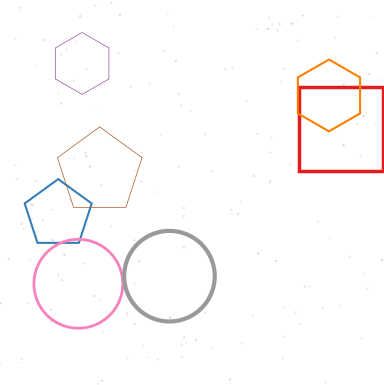[{"shape": "square", "thickness": 2.5, "radius": 0.54, "center": [0.885, 0.664]}, {"shape": "pentagon", "thickness": 1.5, "radius": 0.46, "center": [0.151, 0.443]}, {"shape": "hexagon", "thickness": 0.5, "radius": 0.4, "center": [0.213, 0.835]}, {"shape": "hexagon", "thickness": 1.5, "radius": 0.47, "center": [0.854, 0.752]}, {"shape": "pentagon", "thickness": 0.5, "radius": 0.58, "center": [0.259, 0.555]}, {"shape": "circle", "thickness": 2, "radius": 0.58, "center": [0.204, 0.263]}, {"shape": "circle", "thickness": 3, "radius": 0.59, "center": [0.44, 0.283]}]